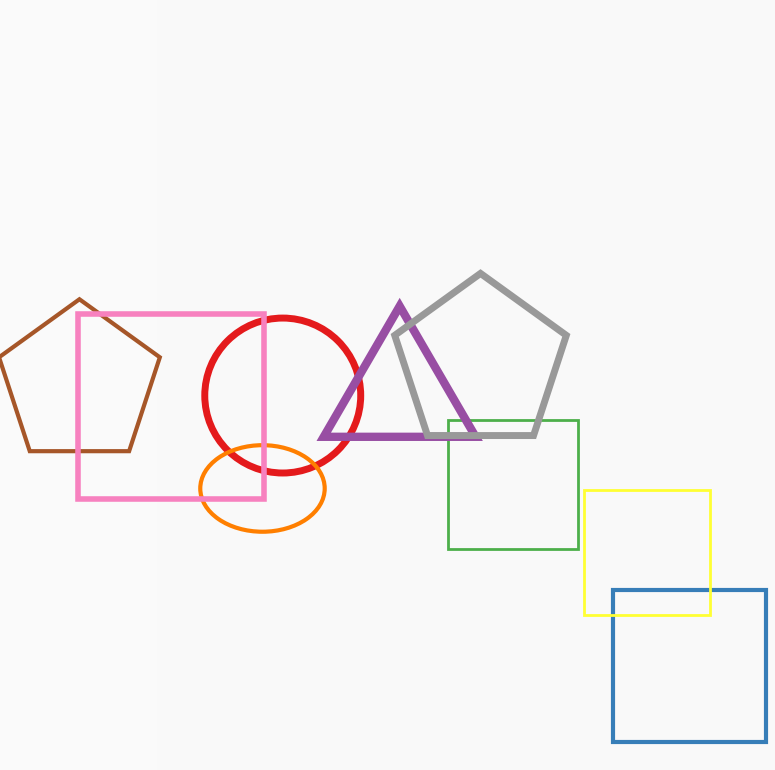[{"shape": "circle", "thickness": 2.5, "radius": 0.5, "center": [0.365, 0.486]}, {"shape": "square", "thickness": 1.5, "radius": 0.49, "center": [0.89, 0.135]}, {"shape": "square", "thickness": 1, "radius": 0.42, "center": [0.662, 0.371]}, {"shape": "triangle", "thickness": 3, "radius": 0.57, "center": [0.516, 0.489]}, {"shape": "oval", "thickness": 1.5, "radius": 0.4, "center": [0.339, 0.366]}, {"shape": "square", "thickness": 1, "radius": 0.41, "center": [0.835, 0.282]}, {"shape": "pentagon", "thickness": 1.5, "radius": 0.55, "center": [0.103, 0.502]}, {"shape": "square", "thickness": 2, "radius": 0.6, "center": [0.22, 0.472]}, {"shape": "pentagon", "thickness": 2.5, "radius": 0.58, "center": [0.62, 0.529]}]